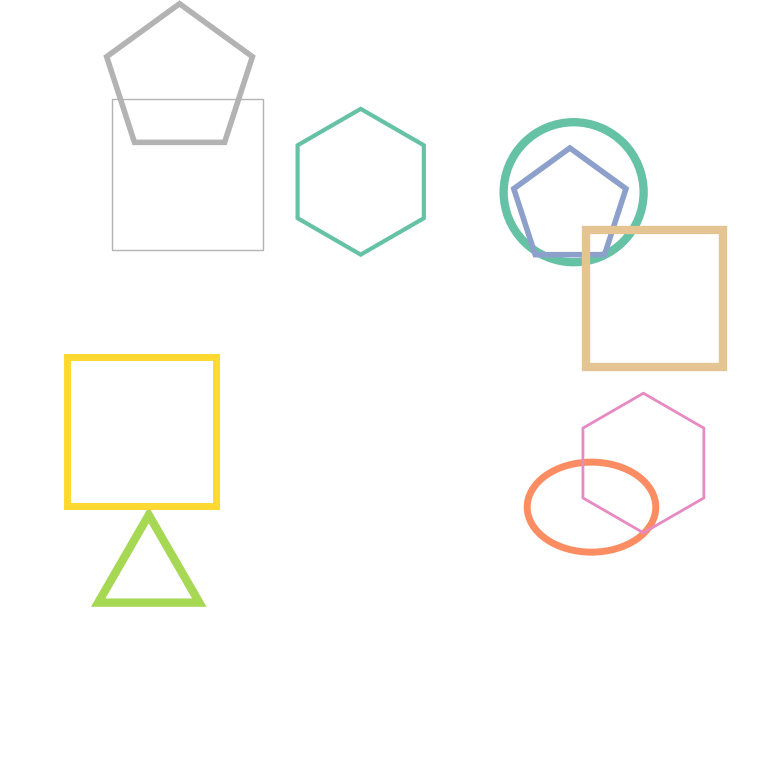[{"shape": "circle", "thickness": 3, "radius": 0.45, "center": [0.745, 0.75]}, {"shape": "hexagon", "thickness": 1.5, "radius": 0.47, "center": [0.468, 0.764]}, {"shape": "oval", "thickness": 2.5, "radius": 0.42, "center": [0.768, 0.341]}, {"shape": "pentagon", "thickness": 2, "radius": 0.38, "center": [0.74, 0.731]}, {"shape": "hexagon", "thickness": 1, "radius": 0.45, "center": [0.836, 0.399]}, {"shape": "triangle", "thickness": 3, "radius": 0.38, "center": [0.193, 0.255]}, {"shape": "square", "thickness": 2.5, "radius": 0.48, "center": [0.184, 0.44]}, {"shape": "square", "thickness": 3, "radius": 0.44, "center": [0.85, 0.612]}, {"shape": "pentagon", "thickness": 2, "radius": 0.5, "center": [0.233, 0.896]}, {"shape": "square", "thickness": 0.5, "radius": 0.49, "center": [0.243, 0.773]}]